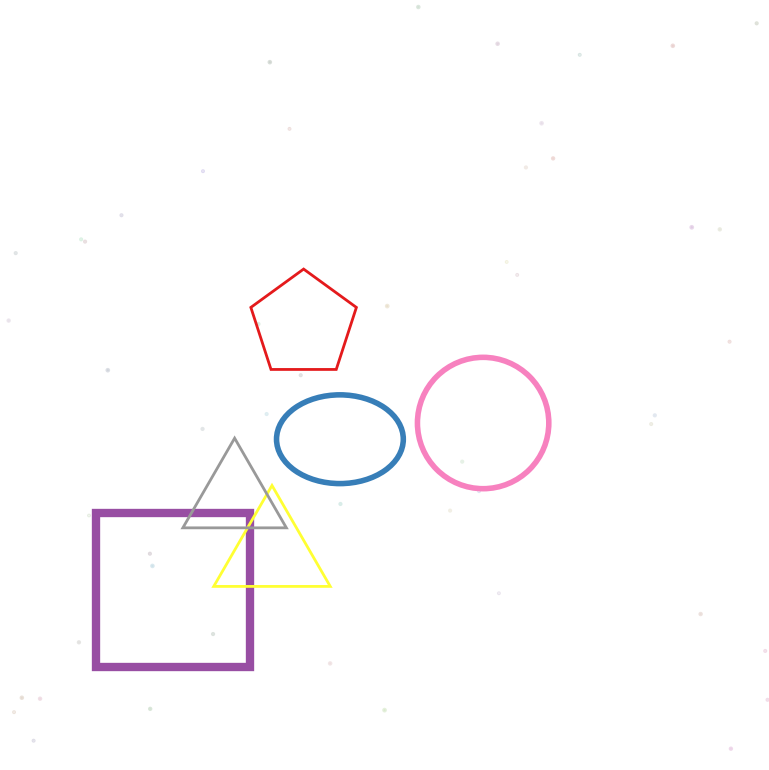[{"shape": "pentagon", "thickness": 1, "radius": 0.36, "center": [0.394, 0.578]}, {"shape": "oval", "thickness": 2, "radius": 0.41, "center": [0.441, 0.43]}, {"shape": "square", "thickness": 3, "radius": 0.5, "center": [0.224, 0.233]}, {"shape": "triangle", "thickness": 1, "radius": 0.44, "center": [0.353, 0.282]}, {"shape": "circle", "thickness": 2, "radius": 0.43, "center": [0.627, 0.451]}, {"shape": "triangle", "thickness": 1, "radius": 0.39, "center": [0.305, 0.353]}]